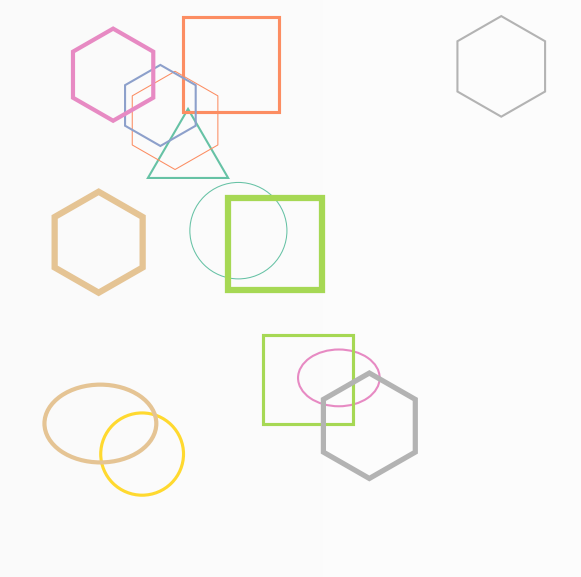[{"shape": "circle", "thickness": 0.5, "radius": 0.42, "center": [0.41, 0.6]}, {"shape": "triangle", "thickness": 1, "radius": 0.4, "center": [0.323, 0.731]}, {"shape": "square", "thickness": 1.5, "radius": 0.41, "center": [0.398, 0.888]}, {"shape": "hexagon", "thickness": 0.5, "radius": 0.43, "center": [0.301, 0.791]}, {"shape": "hexagon", "thickness": 1, "radius": 0.35, "center": [0.276, 0.817]}, {"shape": "hexagon", "thickness": 2, "radius": 0.4, "center": [0.195, 0.87]}, {"shape": "oval", "thickness": 1, "radius": 0.35, "center": [0.583, 0.345]}, {"shape": "square", "thickness": 1.5, "radius": 0.39, "center": [0.529, 0.342]}, {"shape": "square", "thickness": 3, "radius": 0.4, "center": [0.473, 0.577]}, {"shape": "circle", "thickness": 1.5, "radius": 0.36, "center": [0.245, 0.213]}, {"shape": "hexagon", "thickness": 3, "radius": 0.44, "center": [0.17, 0.58]}, {"shape": "oval", "thickness": 2, "radius": 0.48, "center": [0.173, 0.266]}, {"shape": "hexagon", "thickness": 1, "radius": 0.44, "center": [0.862, 0.884]}, {"shape": "hexagon", "thickness": 2.5, "radius": 0.46, "center": [0.635, 0.262]}]